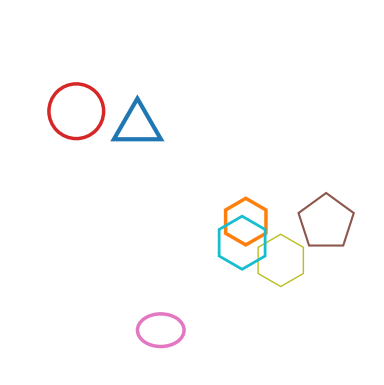[{"shape": "triangle", "thickness": 3, "radius": 0.35, "center": [0.357, 0.674]}, {"shape": "hexagon", "thickness": 2.5, "radius": 0.3, "center": [0.638, 0.424]}, {"shape": "circle", "thickness": 2.5, "radius": 0.36, "center": [0.198, 0.711]}, {"shape": "pentagon", "thickness": 1.5, "radius": 0.38, "center": [0.847, 0.423]}, {"shape": "oval", "thickness": 2.5, "radius": 0.3, "center": [0.418, 0.142]}, {"shape": "hexagon", "thickness": 1, "radius": 0.34, "center": [0.729, 0.324]}, {"shape": "hexagon", "thickness": 2, "radius": 0.34, "center": [0.629, 0.37]}]